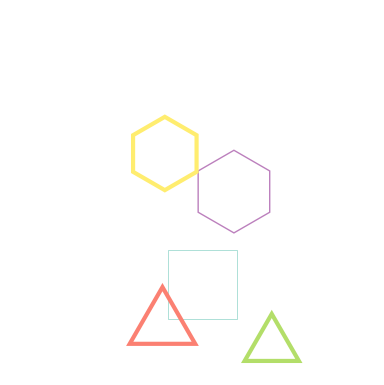[{"shape": "square", "thickness": 0.5, "radius": 0.45, "center": [0.526, 0.261]}, {"shape": "triangle", "thickness": 3, "radius": 0.49, "center": [0.422, 0.156]}, {"shape": "triangle", "thickness": 3, "radius": 0.41, "center": [0.706, 0.103]}, {"shape": "hexagon", "thickness": 1, "radius": 0.54, "center": [0.608, 0.502]}, {"shape": "hexagon", "thickness": 3, "radius": 0.48, "center": [0.428, 0.601]}]